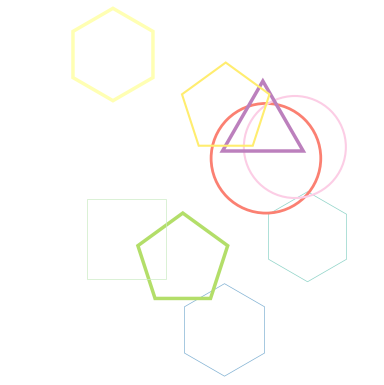[{"shape": "hexagon", "thickness": 0.5, "radius": 0.58, "center": [0.799, 0.385]}, {"shape": "hexagon", "thickness": 2.5, "radius": 0.6, "center": [0.293, 0.858]}, {"shape": "circle", "thickness": 2, "radius": 0.71, "center": [0.691, 0.589]}, {"shape": "hexagon", "thickness": 0.5, "radius": 0.6, "center": [0.583, 0.143]}, {"shape": "pentagon", "thickness": 2.5, "radius": 0.61, "center": [0.475, 0.324]}, {"shape": "circle", "thickness": 1.5, "radius": 0.66, "center": [0.766, 0.618]}, {"shape": "triangle", "thickness": 2.5, "radius": 0.61, "center": [0.683, 0.668]}, {"shape": "square", "thickness": 0.5, "radius": 0.52, "center": [0.328, 0.379]}, {"shape": "pentagon", "thickness": 1.5, "radius": 0.6, "center": [0.586, 0.718]}]